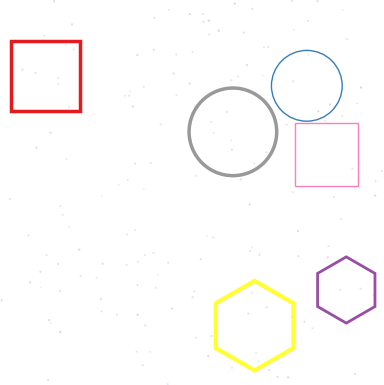[{"shape": "square", "thickness": 2.5, "radius": 0.45, "center": [0.118, 0.803]}, {"shape": "circle", "thickness": 1, "radius": 0.46, "center": [0.797, 0.777]}, {"shape": "hexagon", "thickness": 2, "radius": 0.43, "center": [0.899, 0.247]}, {"shape": "hexagon", "thickness": 3, "radius": 0.58, "center": [0.661, 0.154]}, {"shape": "square", "thickness": 1, "radius": 0.41, "center": [0.849, 0.599]}, {"shape": "circle", "thickness": 2.5, "radius": 0.57, "center": [0.605, 0.658]}]